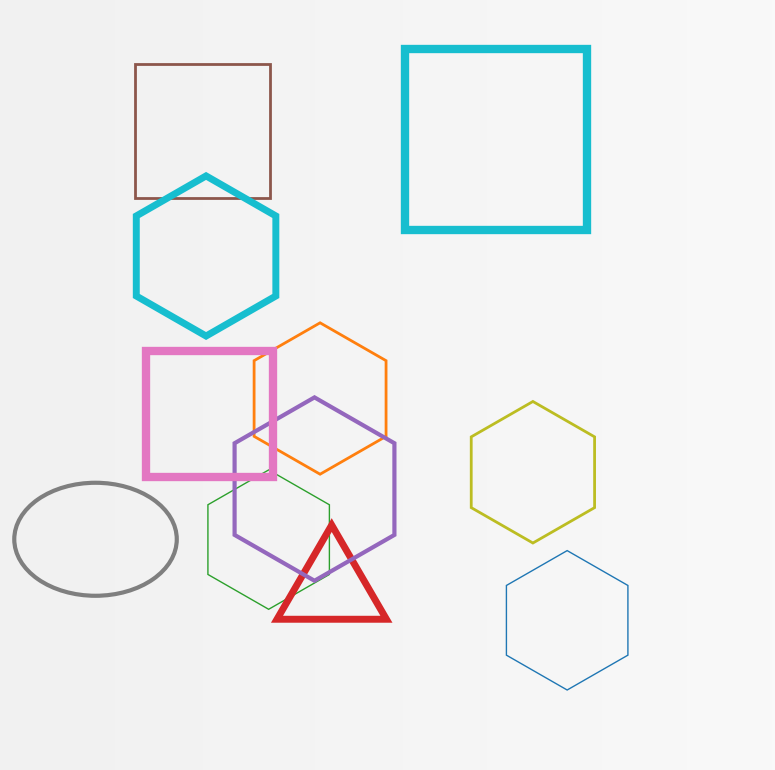[{"shape": "hexagon", "thickness": 0.5, "radius": 0.45, "center": [0.732, 0.194]}, {"shape": "hexagon", "thickness": 1, "radius": 0.49, "center": [0.413, 0.482]}, {"shape": "hexagon", "thickness": 0.5, "radius": 0.45, "center": [0.347, 0.299]}, {"shape": "triangle", "thickness": 2.5, "radius": 0.41, "center": [0.428, 0.237]}, {"shape": "hexagon", "thickness": 1.5, "radius": 0.6, "center": [0.406, 0.365]}, {"shape": "square", "thickness": 1, "radius": 0.44, "center": [0.262, 0.83]}, {"shape": "square", "thickness": 3, "radius": 0.41, "center": [0.271, 0.462]}, {"shape": "oval", "thickness": 1.5, "radius": 0.52, "center": [0.123, 0.3]}, {"shape": "hexagon", "thickness": 1, "radius": 0.46, "center": [0.688, 0.387]}, {"shape": "hexagon", "thickness": 2.5, "radius": 0.52, "center": [0.266, 0.668]}, {"shape": "square", "thickness": 3, "radius": 0.59, "center": [0.64, 0.819]}]